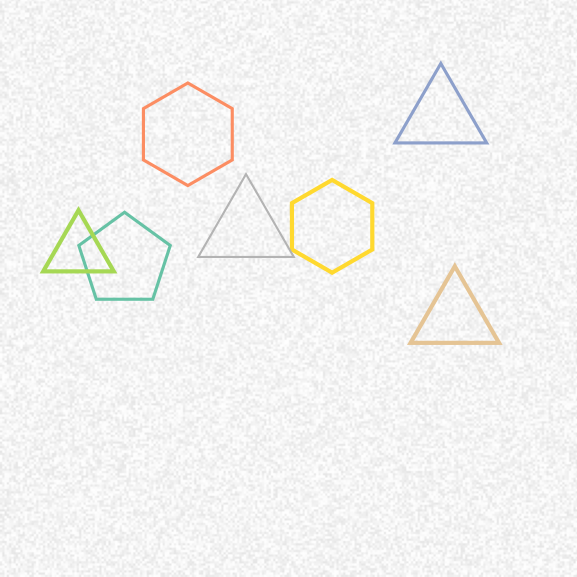[{"shape": "pentagon", "thickness": 1.5, "radius": 0.42, "center": [0.216, 0.548]}, {"shape": "hexagon", "thickness": 1.5, "radius": 0.44, "center": [0.325, 0.767]}, {"shape": "triangle", "thickness": 1.5, "radius": 0.46, "center": [0.763, 0.797]}, {"shape": "triangle", "thickness": 2, "radius": 0.35, "center": [0.136, 0.565]}, {"shape": "hexagon", "thickness": 2, "radius": 0.4, "center": [0.575, 0.607]}, {"shape": "triangle", "thickness": 2, "radius": 0.44, "center": [0.788, 0.45]}, {"shape": "triangle", "thickness": 1, "radius": 0.48, "center": [0.426, 0.602]}]